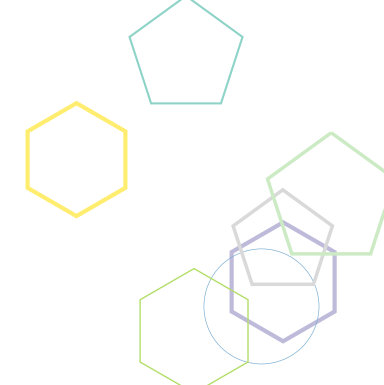[{"shape": "pentagon", "thickness": 1.5, "radius": 0.77, "center": [0.483, 0.856]}, {"shape": "hexagon", "thickness": 3, "radius": 0.77, "center": [0.735, 0.268]}, {"shape": "circle", "thickness": 0.5, "radius": 0.75, "center": [0.679, 0.204]}, {"shape": "hexagon", "thickness": 1, "radius": 0.81, "center": [0.504, 0.141]}, {"shape": "pentagon", "thickness": 2.5, "radius": 0.68, "center": [0.734, 0.371]}, {"shape": "pentagon", "thickness": 2.5, "radius": 0.87, "center": [0.86, 0.481]}, {"shape": "hexagon", "thickness": 3, "radius": 0.73, "center": [0.199, 0.585]}]